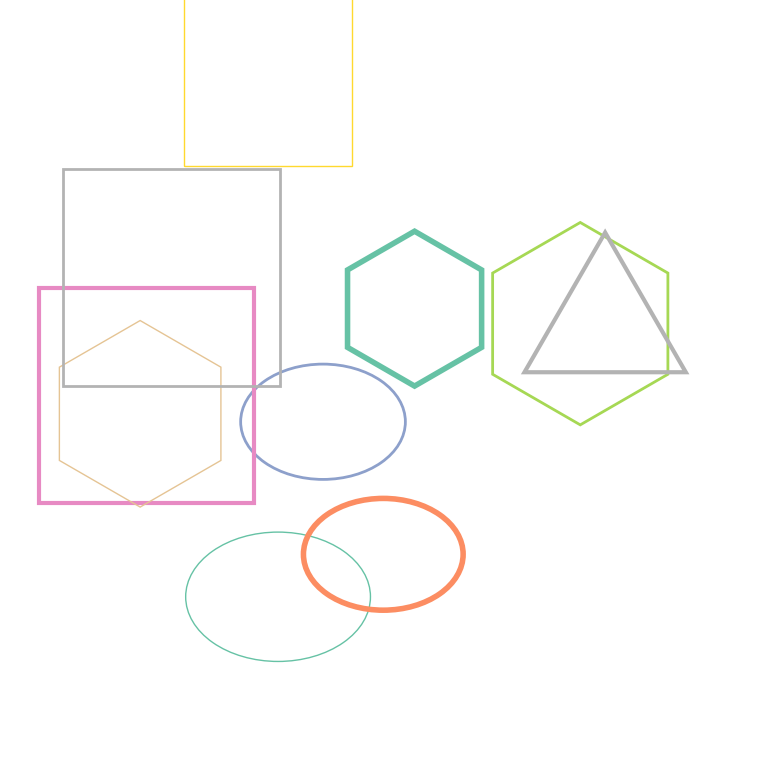[{"shape": "hexagon", "thickness": 2, "radius": 0.5, "center": [0.538, 0.599]}, {"shape": "oval", "thickness": 0.5, "radius": 0.6, "center": [0.361, 0.225]}, {"shape": "oval", "thickness": 2, "radius": 0.52, "center": [0.498, 0.28]}, {"shape": "oval", "thickness": 1, "radius": 0.53, "center": [0.419, 0.452]}, {"shape": "square", "thickness": 1.5, "radius": 0.7, "center": [0.19, 0.486]}, {"shape": "hexagon", "thickness": 1, "radius": 0.66, "center": [0.754, 0.58]}, {"shape": "square", "thickness": 0.5, "radius": 0.55, "center": [0.348, 0.894]}, {"shape": "hexagon", "thickness": 0.5, "radius": 0.61, "center": [0.182, 0.463]}, {"shape": "square", "thickness": 1, "radius": 0.7, "center": [0.223, 0.639]}, {"shape": "triangle", "thickness": 1.5, "radius": 0.6, "center": [0.786, 0.577]}]